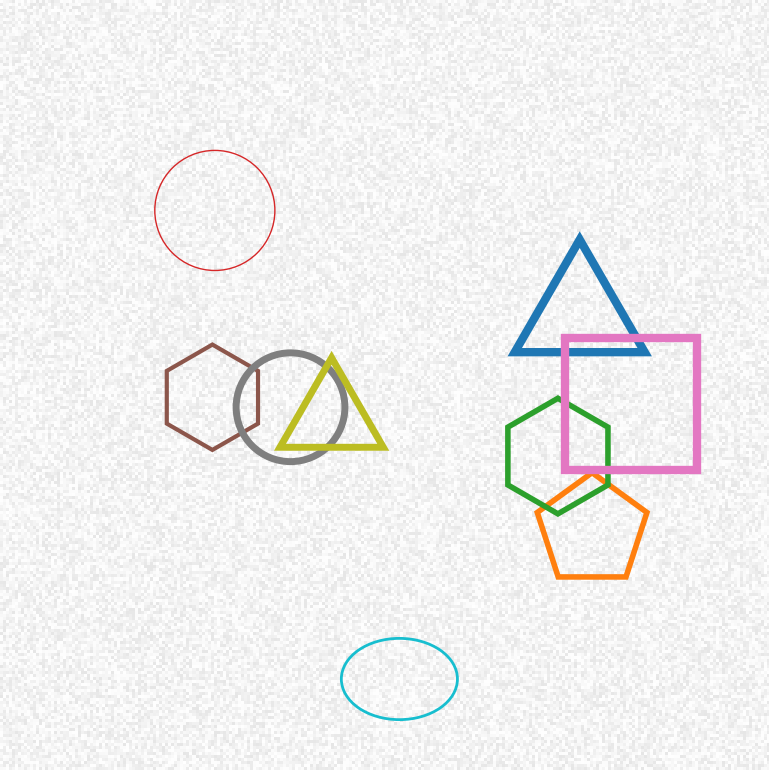[{"shape": "triangle", "thickness": 3, "radius": 0.49, "center": [0.753, 0.591]}, {"shape": "pentagon", "thickness": 2, "radius": 0.37, "center": [0.769, 0.311]}, {"shape": "hexagon", "thickness": 2, "radius": 0.38, "center": [0.725, 0.408]}, {"shape": "circle", "thickness": 0.5, "radius": 0.39, "center": [0.279, 0.727]}, {"shape": "hexagon", "thickness": 1.5, "radius": 0.34, "center": [0.276, 0.484]}, {"shape": "square", "thickness": 3, "radius": 0.43, "center": [0.819, 0.476]}, {"shape": "circle", "thickness": 2.5, "radius": 0.35, "center": [0.377, 0.471]}, {"shape": "triangle", "thickness": 2.5, "radius": 0.39, "center": [0.431, 0.458]}, {"shape": "oval", "thickness": 1, "radius": 0.38, "center": [0.519, 0.118]}]